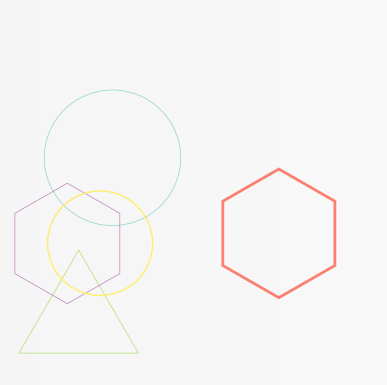[{"shape": "circle", "thickness": 0.5, "radius": 0.88, "center": [0.29, 0.59]}, {"shape": "hexagon", "thickness": 2, "radius": 0.84, "center": [0.72, 0.394]}, {"shape": "triangle", "thickness": 0.5, "radius": 0.89, "center": [0.203, 0.172]}, {"shape": "hexagon", "thickness": 0.5, "radius": 0.78, "center": [0.174, 0.368]}, {"shape": "circle", "thickness": 1, "radius": 0.68, "center": [0.258, 0.368]}]